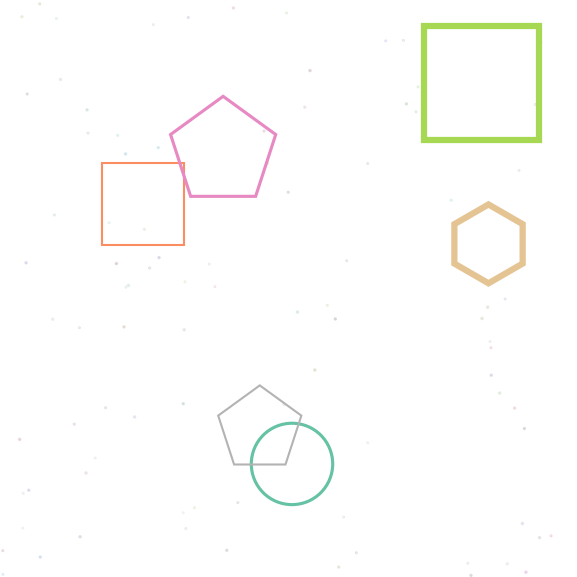[{"shape": "circle", "thickness": 1.5, "radius": 0.35, "center": [0.506, 0.196]}, {"shape": "square", "thickness": 1, "radius": 0.35, "center": [0.247, 0.646]}, {"shape": "pentagon", "thickness": 1.5, "radius": 0.48, "center": [0.386, 0.737]}, {"shape": "square", "thickness": 3, "radius": 0.49, "center": [0.834, 0.855]}, {"shape": "hexagon", "thickness": 3, "radius": 0.34, "center": [0.846, 0.577]}, {"shape": "pentagon", "thickness": 1, "radius": 0.38, "center": [0.45, 0.256]}]